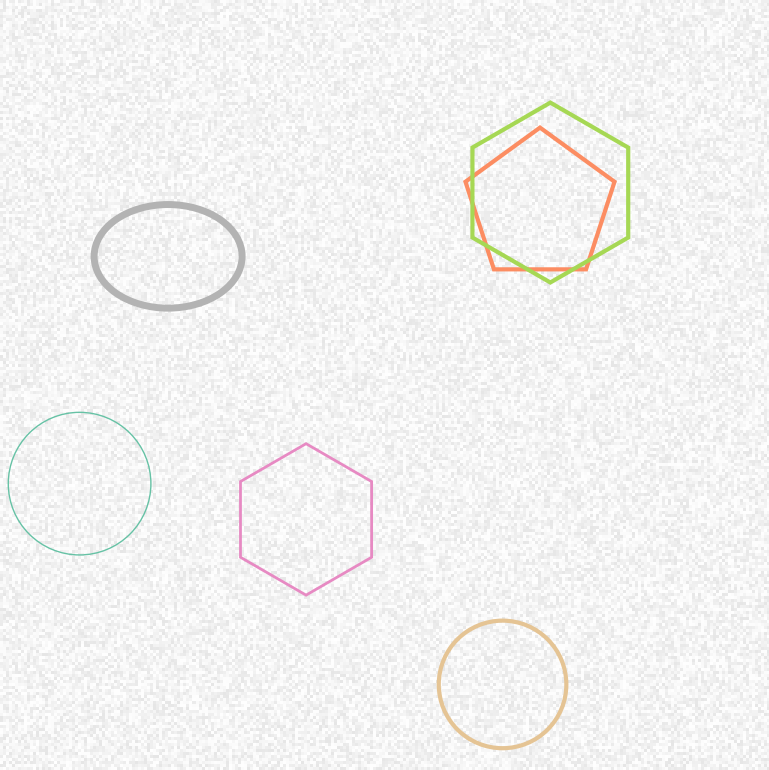[{"shape": "circle", "thickness": 0.5, "radius": 0.46, "center": [0.103, 0.372]}, {"shape": "pentagon", "thickness": 1.5, "radius": 0.51, "center": [0.701, 0.733]}, {"shape": "hexagon", "thickness": 1, "radius": 0.49, "center": [0.397, 0.325]}, {"shape": "hexagon", "thickness": 1.5, "radius": 0.58, "center": [0.715, 0.75]}, {"shape": "circle", "thickness": 1.5, "radius": 0.41, "center": [0.653, 0.111]}, {"shape": "oval", "thickness": 2.5, "radius": 0.48, "center": [0.218, 0.667]}]